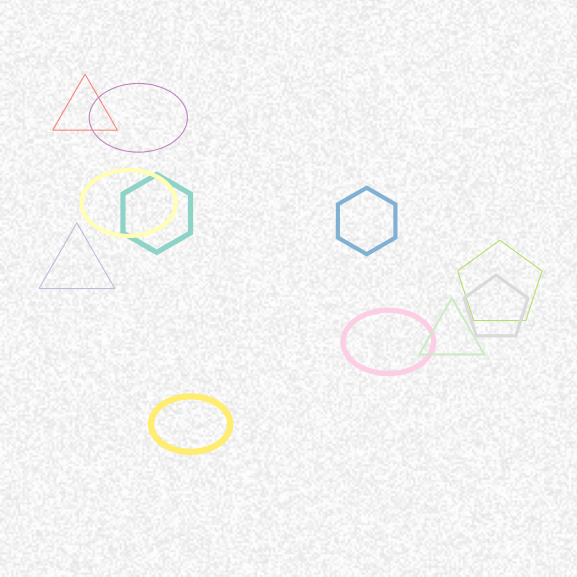[{"shape": "hexagon", "thickness": 2.5, "radius": 0.34, "center": [0.271, 0.63]}, {"shape": "oval", "thickness": 2, "radius": 0.41, "center": [0.223, 0.648]}, {"shape": "triangle", "thickness": 0.5, "radius": 0.38, "center": [0.133, 0.537]}, {"shape": "triangle", "thickness": 0.5, "radius": 0.32, "center": [0.147, 0.806]}, {"shape": "hexagon", "thickness": 2, "radius": 0.29, "center": [0.635, 0.616]}, {"shape": "pentagon", "thickness": 0.5, "radius": 0.38, "center": [0.865, 0.506]}, {"shape": "oval", "thickness": 2.5, "radius": 0.39, "center": [0.672, 0.407]}, {"shape": "pentagon", "thickness": 1.5, "radius": 0.29, "center": [0.859, 0.465]}, {"shape": "oval", "thickness": 0.5, "radius": 0.43, "center": [0.24, 0.795]}, {"shape": "triangle", "thickness": 1, "radius": 0.33, "center": [0.782, 0.418]}, {"shape": "oval", "thickness": 3, "radius": 0.34, "center": [0.33, 0.265]}]